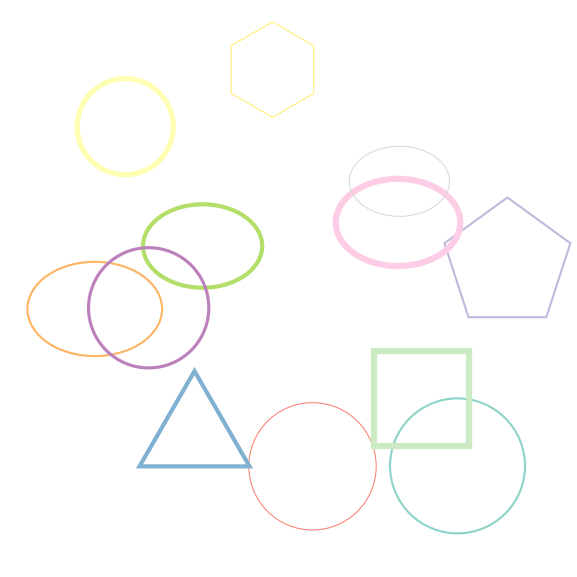[{"shape": "circle", "thickness": 1, "radius": 0.58, "center": [0.792, 0.192]}, {"shape": "circle", "thickness": 2.5, "radius": 0.42, "center": [0.217, 0.78]}, {"shape": "pentagon", "thickness": 1, "radius": 0.57, "center": [0.879, 0.543]}, {"shape": "circle", "thickness": 0.5, "radius": 0.55, "center": [0.541, 0.192]}, {"shape": "triangle", "thickness": 2, "radius": 0.55, "center": [0.337, 0.247]}, {"shape": "oval", "thickness": 1, "radius": 0.58, "center": [0.164, 0.464]}, {"shape": "oval", "thickness": 2, "radius": 0.52, "center": [0.351, 0.573]}, {"shape": "oval", "thickness": 3, "radius": 0.54, "center": [0.689, 0.614]}, {"shape": "oval", "thickness": 0.5, "radius": 0.43, "center": [0.692, 0.685]}, {"shape": "circle", "thickness": 1.5, "radius": 0.52, "center": [0.257, 0.466]}, {"shape": "square", "thickness": 3, "radius": 0.41, "center": [0.73, 0.309]}, {"shape": "hexagon", "thickness": 0.5, "radius": 0.41, "center": [0.472, 0.879]}]